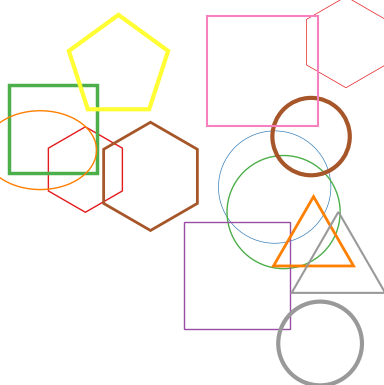[{"shape": "hexagon", "thickness": 1, "radius": 0.55, "center": [0.222, 0.56]}, {"shape": "hexagon", "thickness": 0.5, "radius": 0.59, "center": [0.899, 0.89]}, {"shape": "circle", "thickness": 0.5, "radius": 0.73, "center": [0.713, 0.514]}, {"shape": "circle", "thickness": 1, "radius": 0.73, "center": [0.737, 0.449]}, {"shape": "square", "thickness": 2.5, "radius": 0.57, "center": [0.138, 0.665]}, {"shape": "square", "thickness": 1, "radius": 0.69, "center": [0.615, 0.285]}, {"shape": "oval", "thickness": 1, "radius": 0.73, "center": [0.105, 0.61]}, {"shape": "triangle", "thickness": 2, "radius": 0.6, "center": [0.814, 0.369]}, {"shape": "pentagon", "thickness": 3, "radius": 0.68, "center": [0.308, 0.826]}, {"shape": "hexagon", "thickness": 2, "radius": 0.7, "center": [0.391, 0.542]}, {"shape": "circle", "thickness": 3, "radius": 0.5, "center": [0.808, 0.645]}, {"shape": "square", "thickness": 1.5, "radius": 0.72, "center": [0.682, 0.816]}, {"shape": "triangle", "thickness": 1.5, "radius": 0.7, "center": [0.879, 0.309]}, {"shape": "circle", "thickness": 3, "radius": 0.54, "center": [0.831, 0.108]}]